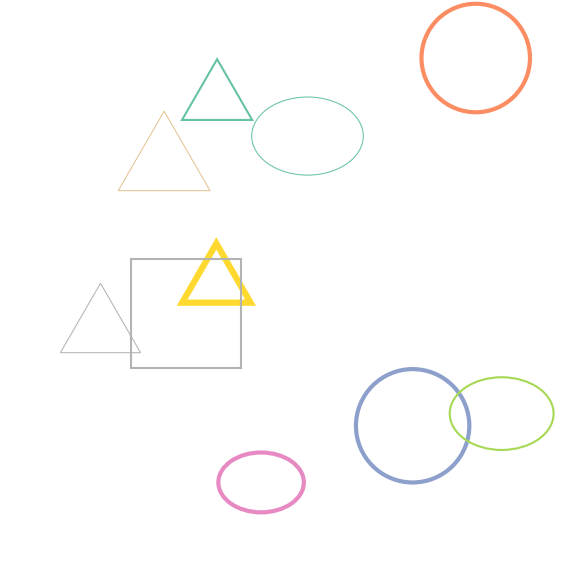[{"shape": "triangle", "thickness": 1, "radius": 0.35, "center": [0.376, 0.827]}, {"shape": "oval", "thickness": 0.5, "radius": 0.48, "center": [0.532, 0.764]}, {"shape": "circle", "thickness": 2, "radius": 0.47, "center": [0.824, 0.899]}, {"shape": "circle", "thickness": 2, "radius": 0.49, "center": [0.715, 0.262]}, {"shape": "oval", "thickness": 2, "radius": 0.37, "center": [0.452, 0.164]}, {"shape": "oval", "thickness": 1, "radius": 0.45, "center": [0.869, 0.283]}, {"shape": "triangle", "thickness": 3, "radius": 0.34, "center": [0.375, 0.509]}, {"shape": "triangle", "thickness": 0.5, "radius": 0.46, "center": [0.284, 0.715]}, {"shape": "square", "thickness": 1, "radius": 0.48, "center": [0.322, 0.456]}, {"shape": "triangle", "thickness": 0.5, "radius": 0.4, "center": [0.174, 0.428]}]